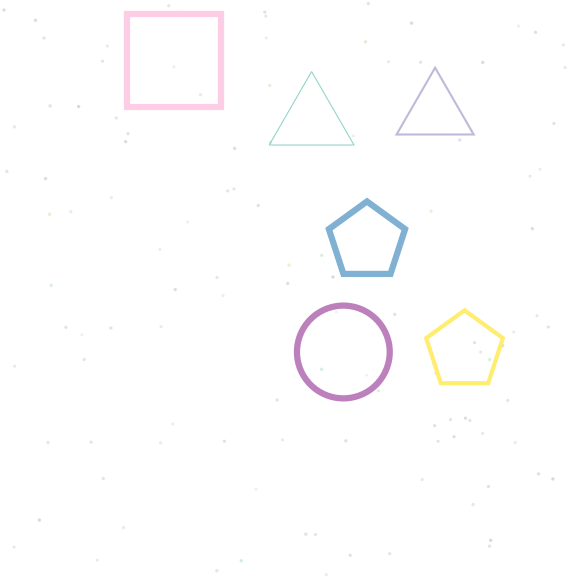[{"shape": "triangle", "thickness": 0.5, "radius": 0.42, "center": [0.54, 0.79]}, {"shape": "triangle", "thickness": 1, "radius": 0.39, "center": [0.753, 0.805]}, {"shape": "pentagon", "thickness": 3, "radius": 0.35, "center": [0.635, 0.581]}, {"shape": "square", "thickness": 3, "radius": 0.4, "center": [0.301, 0.894]}, {"shape": "circle", "thickness": 3, "radius": 0.4, "center": [0.595, 0.39]}, {"shape": "pentagon", "thickness": 2, "radius": 0.35, "center": [0.804, 0.392]}]